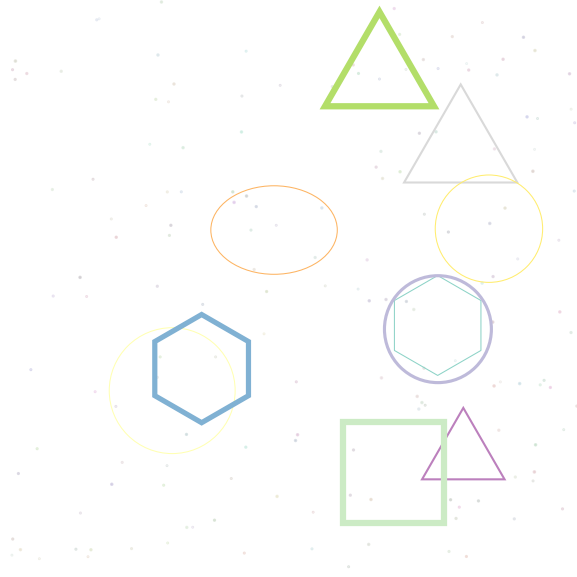[{"shape": "hexagon", "thickness": 0.5, "radius": 0.43, "center": [0.758, 0.436]}, {"shape": "circle", "thickness": 0.5, "radius": 0.55, "center": [0.298, 0.323]}, {"shape": "circle", "thickness": 1.5, "radius": 0.46, "center": [0.758, 0.429]}, {"shape": "hexagon", "thickness": 2.5, "radius": 0.47, "center": [0.349, 0.361]}, {"shape": "oval", "thickness": 0.5, "radius": 0.55, "center": [0.475, 0.601]}, {"shape": "triangle", "thickness": 3, "radius": 0.54, "center": [0.657, 0.87]}, {"shape": "triangle", "thickness": 1, "radius": 0.57, "center": [0.798, 0.74]}, {"shape": "triangle", "thickness": 1, "radius": 0.41, "center": [0.802, 0.21]}, {"shape": "square", "thickness": 3, "radius": 0.44, "center": [0.681, 0.181]}, {"shape": "circle", "thickness": 0.5, "radius": 0.46, "center": [0.847, 0.603]}]